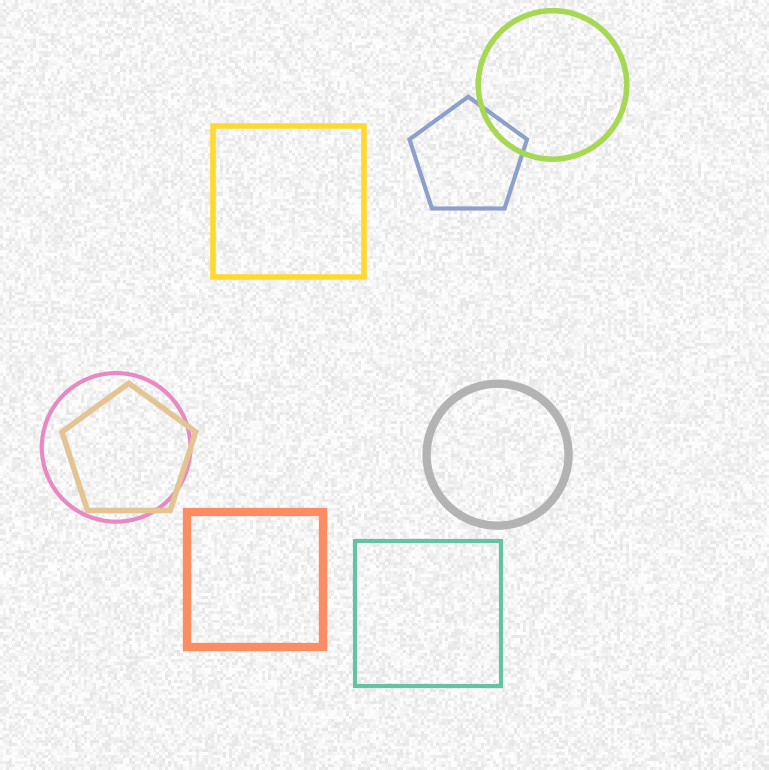[{"shape": "square", "thickness": 1.5, "radius": 0.47, "center": [0.556, 0.203]}, {"shape": "square", "thickness": 3, "radius": 0.44, "center": [0.331, 0.247]}, {"shape": "pentagon", "thickness": 1.5, "radius": 0.4, "center": [0.608, 0.794]}, {"shape": "circle", "thickness": 1.5, "radius": 0.48, "center": [0.151, 0.419]}, {"shape": "circle", "thickness": 2, "radius": 0.48, "center": [0.718, 0.89]}, {"shape": "square", "thickness": 2, "radius": 0.49, "center": [0.374, 0.738]}, {"shape": "pentagon", "thickness": 2, "radius": 0.46, "center": [0.167, 0.411]}, {"shape": "circle", "thickness": 3, "radius": 0.46, "center": [0.646, 0.409]}]